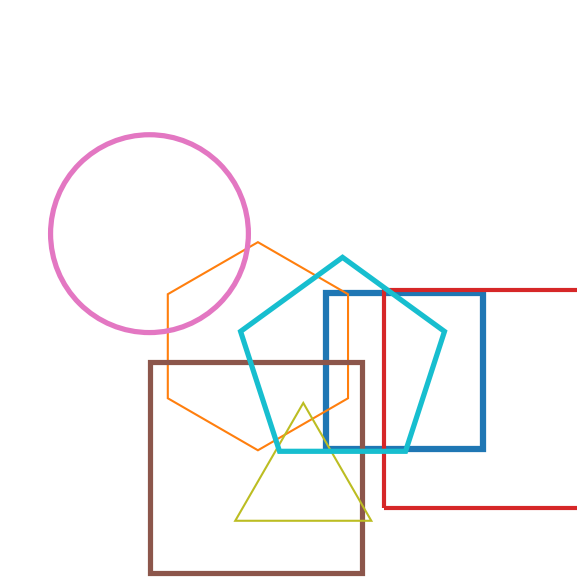[{"shape": "square", "thickness": 3, "radius": 0.68, "center": [0.7, 0.357]}, {"shape": "hexagon", "thickness": 1, "radius": 0.9, "center": [0.447, 0.4]}, {"shape": "square", "thickness": 2, "radius": 0.94, "center": [0.853, 0.308]}, {"shape": "square", "thickness": 2.5, "radius": 0.91, "center": [0.443, 0.189]}, {"shape": "circle", "thickness": 2.5, "radius": 0.86, "center": [0.259, 0.595]}, {"shape": "triangle", "thickness": 1, "radius": 0.68, "center": [0.525, 0.165]}, {"shape": "pentagon", "thickness": 2.5, "radius": 0.93, "center": [0.593, 0.368]}]